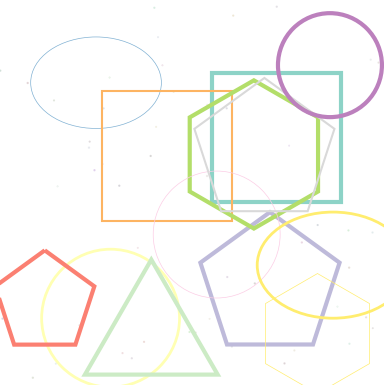[{"shape": "square", "thickness": 3, "radius": 0.84, "center": [0.718, 0.642]}, {"shape": "circle", "thickness": 2, "radius": 0.9, "center": [0.287, 0.174]}, {"shape": "pentagon", "thickness": 3, "radius": 0.95, "center": [0.701, 0.259]}, {"shape": "pentagon", "thickness": 3, "radius": 0.68, "center": [0.116, 0.214]}, {"shape": "oval", "thickness": 0.5, "radius": 0.85, "center": [0.249, 0.785]}, {"shape": "square", "thickness": 1.5, "radius": 0.85, "center": [0.434, 0.595]}, {"shape": "hexagon", "thickness": 3, "radius": 0.96, "center": [0.659, 0.599]}, {"shape": "circle", "thickness": 0.5, "radius": 0.82, "center": [0.563, 0.391]}, {"shape": "pentagon", "thickness": 1.5, "radius": 0.96, "center": [0.687, 0.606]}, {"shape": "circle", "thickness": 3, "radius": 0.68, "center": [0.857, 0.831]}, {"shape": "triangle", "thickness": 3, "radius": 1.0, "center": [0.393, 0.127]}, {"shape": "hexagon", "thickness": 0.5, "radius": 0.78, "center": [0.825, 0.134]}, {"shape": "oval", "thickness": 2, "radius": 0.98, "center": [0.865, 0.311]}]